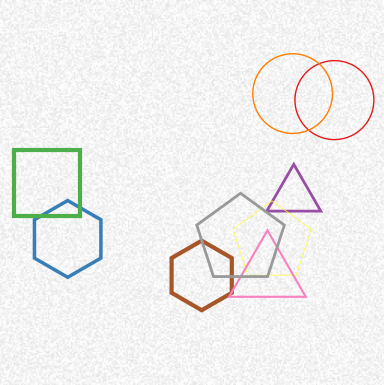[{"shape": "circle", "thickness": 1, "radius": 0.51, "center": [0.869, 0.74]}, {"shape": "hexagon", "thickness": 2.5, "radius": 0.5, "center": [0.176, 0.379]}, {"shape": "square", "thickness": 3, "radius": 0.43, "center": [0.122, 0.525]}, {"shape": "triangle", "thickness": 2, "radius": 0.41, "center": [0.763, 0.492]}, {"shape": "circle", "thickness": 1, "radius": 0.52, "center": [0.76, 0.757]}, {"shape": "pentagon", "thickness": 0.5, "radius": 0.53, "center": [0.707, 0.372]}, {"shape": "hexagon", "thickness": 3, "radius": 0.45, "center": [0.524, 0.285]}, {"shape": "triangle", "thickness": 1.5, "radius": 0.58, "center": [0.695, 0.287]}, {"shape": "pentagon", "thickness": 2, "radius": 0.6, "center": [0.625, 0.378]}]